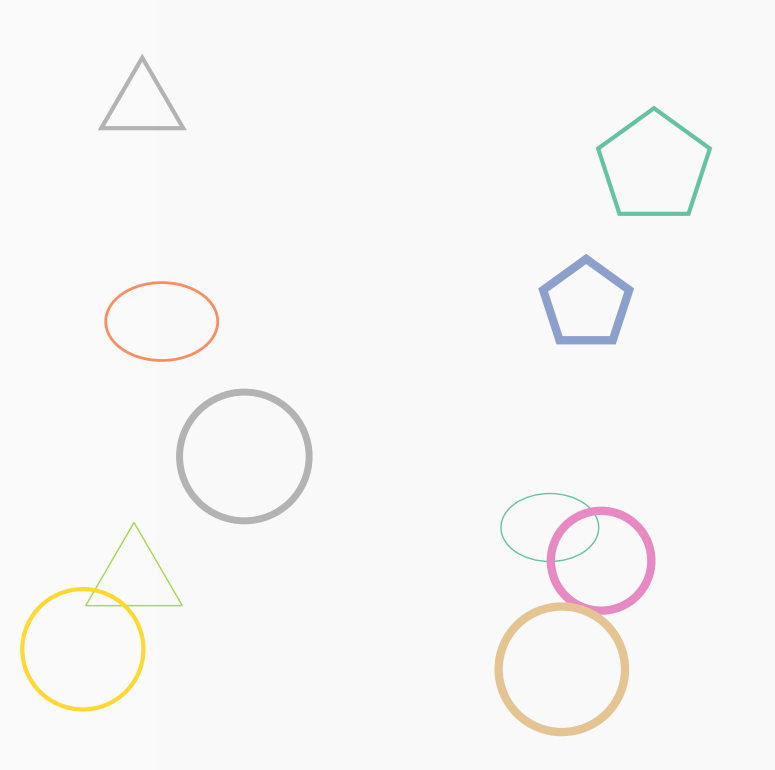[{"shape": "pentagon", "thickness": 1.5, "radius": 0.38, "center": [0.844, 0.784]}, {"shape": "oval", "thickness": 0.5, "radius": 0.32, "center": [0.709, 0.315]}, {"shape": "oval", "thickness": 1, "radius": 0.36, "center": [0.209, 0.582]}, {"shape": "pentagon", "thickness": 3, "radius": 0.29, "center": [0.756, 0.605]}, {"shape": "circle", "thickness": 3, "radius": 0.32, "center": [0.776, 0.272]}, {"shape": "triangle", "thickness": 0.5, "radius": 0.36, "center": [0.173, 0.249]}, {"shape": "circle", "thickness": 1.5, "radius": 0.39, "center": [0.107, 0.157]}, {"shape": "circle", "thickness": 3, "radius": 0.41, "center": [0.725, 0.131]}, {"shape": "circle", "thickness": 2.5, "radius": 0.42, "center": [0.315, 0.407]}, {"shape": "triangle", "thickness": 1.5, "radius": 0.31, "center": [0.184, 0.864]}]